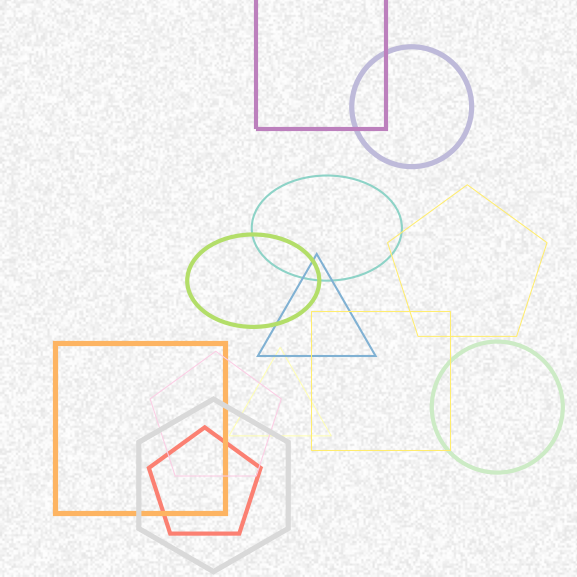[{"shape": "oval", "thickness": 1, "radius": 0.65, "center": [0.566, 0.604]}, {"shape": "triangle", "thickness": 0.5, "radius": 0.51, "center": [0.485, 0.295]}, {"shape": "circle", "thickness": 2.5, "radius": 0.52, "center": [0.713, 0.814]}, {"shape": "pentagon", "thickness": 2, "radius": 0.51, "center": [0.355, 0.157]}, {"shape": "triangle", "thickness": 1, "radius": 0.59, "center": [0.548, 0.442]}, {"shape": "square", "thickness": 2.5, "radius": 0.74, "center": [0.243, 0.258]}, {"shape": "oval", "thickness": 2, "radius": 0.57, "center": [0.439, 0.513]}, {"shape": "pentagon", "thickness": 0.5, "radius": 0.6, "center": [0.374, 0.271]}, {"shape": "hexagon", "thickness": 2.5, "radius": 0.75, "center": [0.37, 0.159]}, {"shape": "square", "thickness": 2, "radius": 0.56, "center": [0.555, 0.889]}, {"shape": "circle", "thickness": 2, "radius": 0.57, "center": [0.861, 0.294]}, {"shape": "square", "thickness": 0.5, "radius": 0.6, "center": [0.658, 0.341]}, {"shape": "pentagon", "thickness": 0.5, "radius": 0.73, "center": [0.809, 0.534]}]